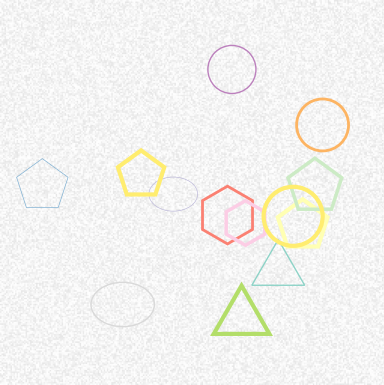[{"shape": "triangle", "thickness": 1, "radius": 0.4, "center": [0.723, 0.299]}, {"shape": "pentagon", "thickness": 3, "radius": 0.34, "center": [0.786, 0.415]}, {"shape": "oval", "thickness": 0.5, "radius": 0.32, "center": [0.45, 0.496]}, {"shape": "hexagon", "thickness": 2, "radius": 0.37, "center": [0.591, 0.441]}, {"shape": "pentagon", "thickness": 0.5, "radius": 0.35, "center": [0.11, 0.518]}, {"shape": "circle", "thickness": 2, "radius": 0.34, "center": [0.838, 0.675]}, {"shape": "triangle", "thickness": 3, "radius": 0.42, "center": [0.627, 0.174]}, {"shape": "hexagon", "thickness": 2.5, "radius": 0.29, "center": [0.638, 0.421]}, {"shape": "oval", "thickness": 1, "radius": 0.41, "center": [0.319, 0.209]}, {"shape": "circle", "thickness": 1, "radius": 0.31, "center": [0.602, 0.82]}, {"shape": "pentagon", "thickness": 2.5, "radius": 0.37, "center": [0.818, 0.516]}, {"shape": "circle", "thickness": 3, "radius": 0.38, "center": [0.761, 0.438]}, {"shape": "pentagon", "thickness": 3, "radius": 0.32, "center": [0.366, 0.546]}]